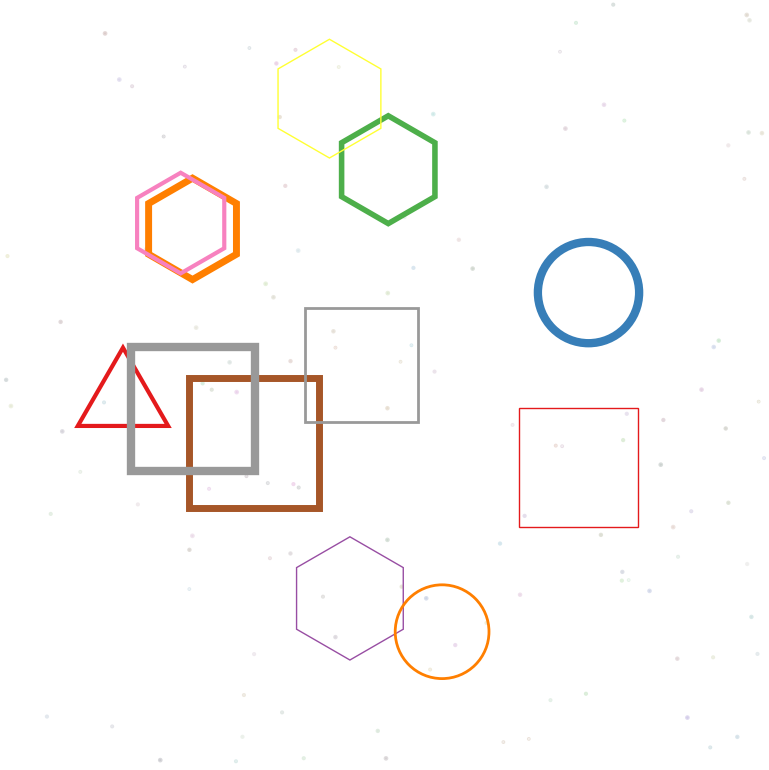[{"shape": "square", "thickness": 0.5, "radius": 0.38, "center": [0.752, 0.393]}, {"shape": "triangle", "thickness": 1.5, "radius": 0.34, "center": [0.16, 0.481]}, {"shape": "circle", "thickness": 3, "radius": 0.33, "center": [0.764, 0.62]}, {"shape": "hexagon", "thickness": 2, "radius": 0.35, "center": [0.504, 0.78]}, {"shape": "hexagon", "thickness": 0.5, "radius": 0.4, "center": [0.454, 0.223]}, {"shape": "hexagon", "thickness": 2.5, "radius": 0.33, "center": [0.25, 0.703]}, {"shape": "circle", "thickness": 1, "radius": 0.3, "center": [0.574, 0.18]}, {"shape": "hexagon", "thickness": 0.5, "radius": 0.39, "center": [0.428, 0.872]}, {"shape": "square", "thickness": 2.5, "radius": 0.42, "center": [0.33, 0.425]}, {"shape": "hexagon", "thickness": 1.5, "radius": 0.33, "center": [0.235, 0.71]}, {"shape": "square", "thickness": 3, "radius": 0.4, "center": [0.251, 0.468]}, {"shape": "square", "thickness": 1, "radius": 0.37, "center": [0.47, 0.526]}]